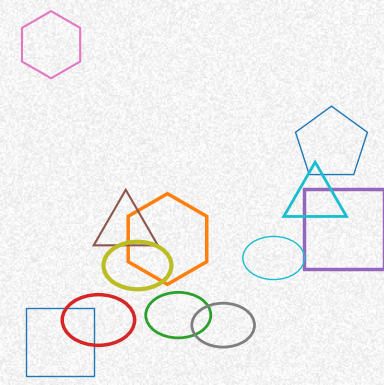[{"shape": "pentagon", "thickness": 1, "radius": 0.49, "center": [0.861, 0.626]}, {"shape": "square", "thickness": 1, "radius": 0.44, "center": [0.156, 0.111]}, {"shape": "hexagon", "thickness": 2.5, "radius": 0.59, "center": [0.435, 0.379]}, {"shape": "oval", "thickness": 2, "radius": 0.42, "center": [0.463, 0.181]}, {"shape": "oval", "thickness": 2.5, "radius": 0.47, "center": [0.256, 0.169]}, {"shape": "square", "thickness": 2.5, "radius": 0.52, "center": [0.893, 0.406]}, {"shape": "triangle", "thickness": 1.5, "radius": 0.48, "center": [0.327, 0.411]}, {"shape": "hexagon", "thickness": 1.5, "radius": 0.44, "center": [0.133, 0.884]}, {"shape": "oval", "thickness": 2, "radius": 0.41, "center": [0.58, 0.155]}, {"shape": "oval", "thickness": 3, "radius": 0.44, "center": [0.357, 0.31]}, {"shape": "oval", "thickness": 1, "radius": 0.4, "center": [0.711, 0.33]}, {"shape": "triangle", "thickness": 2, "radius": 0.47, "center": [0.819, 0.485]}]